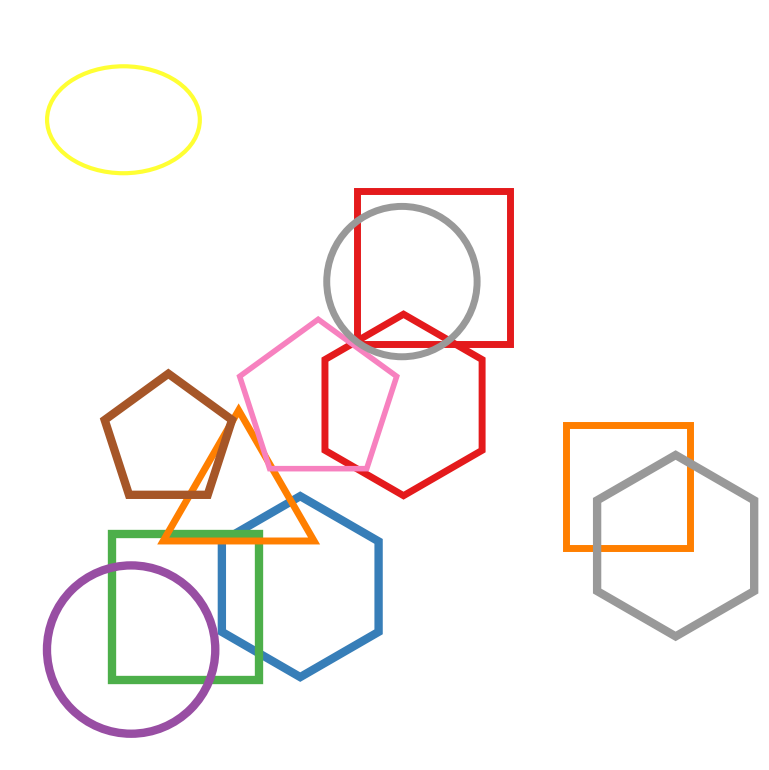[{"shape": "hexagon", "thickness": 2.5, "radius": 0.59, "center": [0.524, 0.474]}, {"shape": "square", "thickness": 2.5, "radius": 0.5, "center": [0.563, 0.653]}, {"shape": "hexagon", "thickness": 3, "radius": 0.59, "center": [0.39, 0.238]}, {"shape": "square", "thickness": 3, "radius": 0.48, "center": [0.241, 0.212]}, {"shape": "circle", "thickness": 3, "radius": 0.55, "center": [0.17, 0.156]}, {"shape": "triangle", "thickness": 2.5, "radius": 0.57, "center": [0.31, 0.354]}, {"shape": "square", "thickness": 2.5, "radius": 0.4, "center": [0.816, 0.368]}, {"shape": "oval", "thickness": 1.5, "radius": 0.5, "center": [0.16, 0.844]}, {"shape": "pentagon", "thickness": 3, "radius": 0.43, "center": [0.219, 0.428]}, {"shape": "pentagon", "thickness": 2, "radius": 0.54, "center": [0.413, 0.478]}, {"shape": "circle", "thickness": 2.5, "radius": 0.49, "center": [0.522, 0.634]}, {"shape": "hexagon", "thickness": 3, "radius": 0.59, "center": [0.877, 0.291]}]